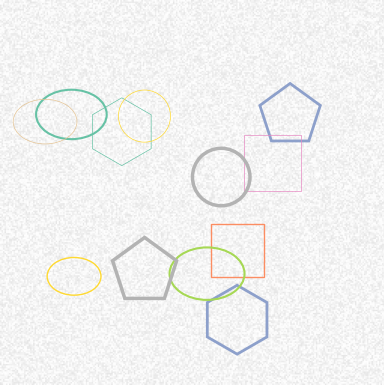[{"shape": "hexagon", "thickness": 0.5, "radius": 0.44, "center": [0.316, 0.658]}, {"shape": "oval", "thickness": 1.5, "radius": 0.46, "center": [0.185, 0.703]}, {"shape": "square", "thickness": 1, "radius": 0.34, "center": [0.618, 0.349]}, {"shape": "pentagon", "thickness": 2, "radius": 0.41, "center": [0.753, 0.701]}, {"shape": "hexagon", "thickness": 2, "radius": 0.45, "center": [0.616, 0.17]}, {"shape": "square", "thickness": 0.5, "radius": 0.37, "center": [0.708, 0.576]}, {"shape": "oval", "thickness": 1.5, "radius": 0.49, "center": [0.538, 0.289]}, {"shape": "oval", "thickness": 1, "radius": 0.35, "center": [0.192, 0.282]}, {"shape": "circle", "thickness": 0.5, "radius": 0.34, "center": [0.375, 0.698]}, {"shape": "oval", "thickness": 0.5, "radius": 0.41, "center": [0.117, 0.684]}, {"shape": "circle", "thickness": 2.5, "radius": 0.37, "center": [0.575, 0.54]}, {"shape": "pentagon", "thickness": 2.5, "radius": 0.44, "center": [0.376, 0.296]}]